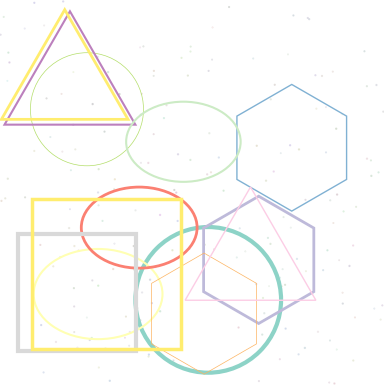[{"shape": "circle", "thickness": 3, "radius": 0.95, "center": [0.541, 0.221]}, {"shape": "oval", "thickness": 1.5, "radius": 0.84, "center": [0.255, 0.236]}, {"shape": "hexagon", "thickness": 2, "radius": 0.83, "center": [0.672, 0.325]}, {"shape": "oval", "thickness": 2, "radius": 0.75, "center": [0.362, 0.409]}, {"shape": "hexagon", "thickness": 1, "radius": 0.82, "center": [0.758, 0.616]}, {"shape": "hexagon", "thickness": 0.5, "radius": 0.79, "center": [0.53, 0.185]}, {"shape": "circle", "thickness": 0.5, "radius": 0.73, "center": [0.226, 0.716]}, {"shape": "triangle", "thickness": 1, "radius": 0.98, "center": [0.651, 0.318]}, {"shape": "square", "thickness": 3, "radius": 0.76, "center": [0.2, 0.241]}, {"shape": "triangle", "thickness": 1.5, "radius": 0.98, "center": [0.182, 0.774]}, {"shape": "oval", "thickness": 1.5, "radius": 0.74, "center": [0.476, 0.632]}, {"shape": "square", "thickness": 2.5, "radius": 0.97, "center": [0.277, 0.288]}, {"shape": "triangle", "thickness": 2, "radius": 0.95, "center": [0.168, 0.785]}]